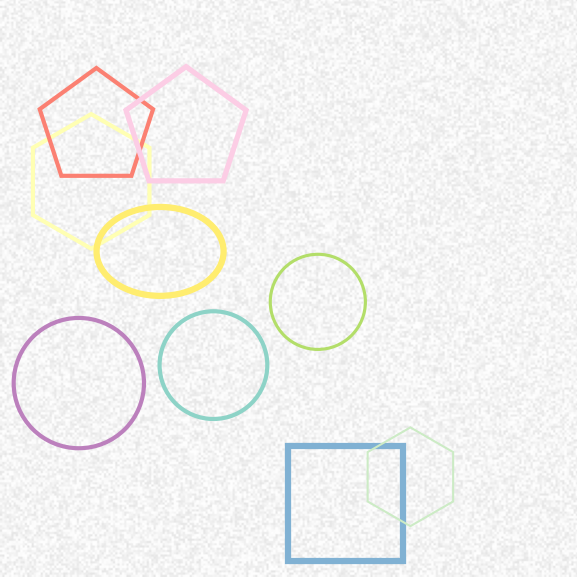[{"shape": "circle", "thickness": 2, "radius": 0.47, "center": [0.37, 0.367]}, {"shape": "hexagon", "thickness": 2, "radius": 0.58, "center": [0.158, 0.685]}, {"shape": "pentagon", "thickness": 2, "radius": 0.52, "center": [0.167, 0.778]}, {"shape": "square", "thickness": 3, "radius": 0.5, "center": [0.599, 0.128]}, {"shape": "circle", "thickness": 1.5, "radius": 0.41, "center": [0.55, 0.476]}, {"shape": "pentagon", "thickness": 2.5, "radius": 0.55, "center": [0.322, 0.774]}, {"shape": "circle", "thickness": 2, "radius": 0.56, "center": [0.137, 0.336]}, {"shape": "hexagon", "thickness": 1, "radius": 0.43, "center": [0.711, 0.174]}, {"shape": "oval", "thickness": 3, "radius": 0.55, "center": [0.277, 0.564]}]